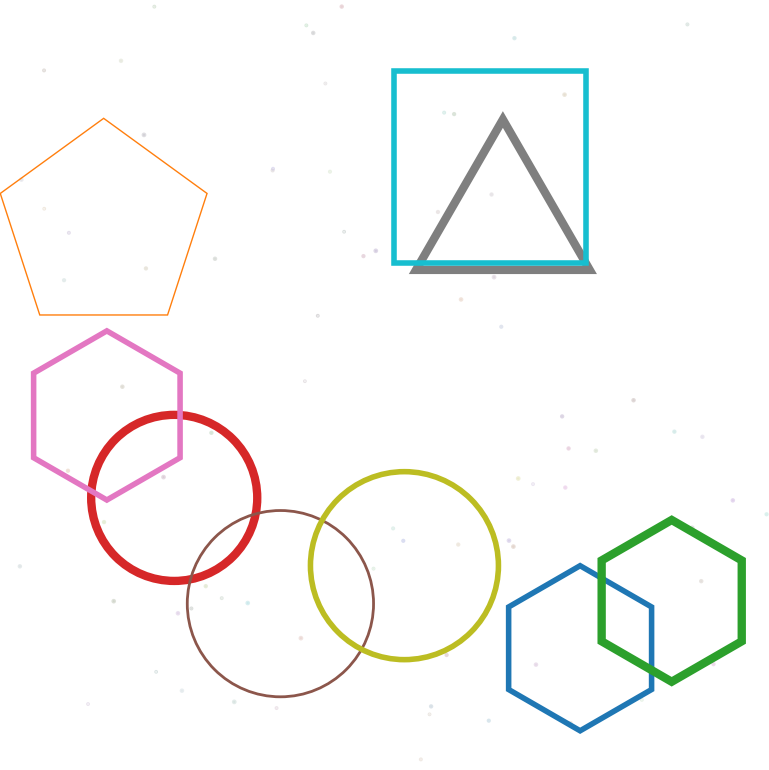[{"shape": "hexagon", "thickness": 2, "radius": 0.54, "center": [0.753, 0.158]}, {"shape": "pentagon", "thickness": 0.5, "radius": 0.71, "center": [0.135, 0.705]}, {"shape": "hexagon", "thickness": 3, "radius": 0.53, "center": [0.872, 0.22]}, {"shape": "circle", "thickness": 3, "radius": 0.54, "center": [0.226, 0.353]}, {"shape": "circle", "thickness": 1, "radius": 0.6, "center": [0.364, 0.216]}, {"shape": "hexagon", "thickness": 2, "radius": 0.55, "center": [0.139, 0.46]}, {"shape": "triangle", "thickness": 3, "radius": 0.65, "center": [0.653, 0.715]}, {"shape": "circle", "thickness": 2, "radius": 0.61, "center": [0.525, 0.265]}, {"shape": "square", "thickness": 2, "radius": 0.62, "center": [0.636, 0.784]}]